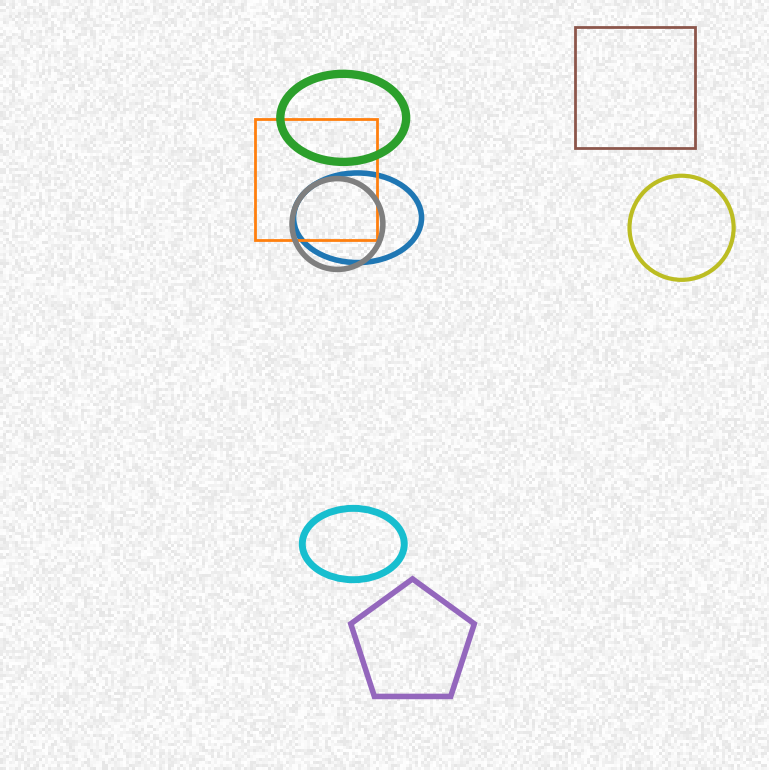[{"shape": "oval", "thickness": 2, "radius": 0.42, "center": [0.464, 0.717]}, {"shape": "square", "thickness": 1, "radius": 0.4, "center": [0.41, 0.767]}, {"shape": "oval", "thickness": 3, "radius": 0.41, "center": [0.446, 0.847]}, {"shape": "pentagon", "thickness": 2, "radius": 0.42, "center": [0.536, 0.164]}, {"shape": "square", "thickness": 1, "radius": 0.39, "center": [0.825, 0.886]}, {"shape": "circle", "thickness": 2, "radius": 0.29, "center": [0.438, 0.709]}, {"shape": "circle", "thickness": 1.5, "radius": 0.34, "center": [0.885, 0.704]}, {"shape": "oval", "thickness": 2.5, "radius": 0.33, "center": [0.459, 0.293]}]